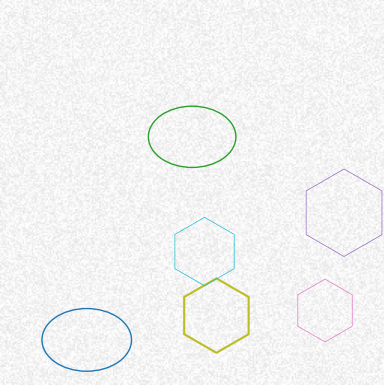[{"shape": "oval", "thickness": 1, "radius": 0.58, "center": [0.225, 0.117]}, {"shape": "oval", "thickness": 1, "radius": 0.57, "center": [0.499, 0.645]}, {"shape": "hexagon", "thickness": 0.5, "radius": 0.57, "center": [0.894, 0.447]}, {"shape": "hexagon", "thickness": 0.5, "radius": 0.41, "center": [0.844, 0.193]}, {"shape": "hexagon", "thickness": 1.5, "radius": 0.48, "center": [0.562, 0.18]}, {"shape": "hexagon", "thickness": 0.5, "radius": 0.44, "center": [0.531, 0.347]}]